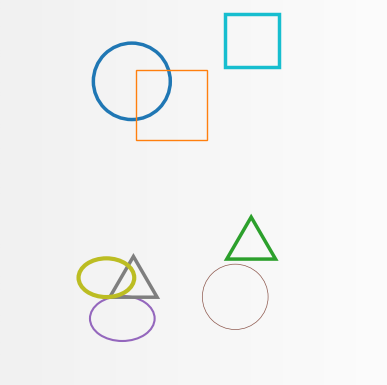[{"shape": "circle", "thickness": 2.5, "radius": 0.5, "center": [0.34, 0.789]}, {"shape": "square", "thickness": 1, "radius": 0.46, "center": [0.443, 0.727]}, {"shape": "triangle", "thickness": 2.5, "radius": 0.36, "center": [0.648, 0.363]}, {"shape": "oval", "thickness": 1.5, "radius": 0.42, "center": [0.316, 0.173]}, {"shape": "circle", "thickness": 0.5, "radius": 0.42, "center": [0.607, 0.229]}, {"shape": "triangle", "thickness": 2.5, "radius": 0.35, "center": [0.344, 0.263]}, {"shape": "oval", "thickness": 3, "radius": 0.36, "center": [0.275, 0.279]}, {"shape": "square", "thickness": 2.5, "radius": 0.34, "center": [0.65, 0.895]}]